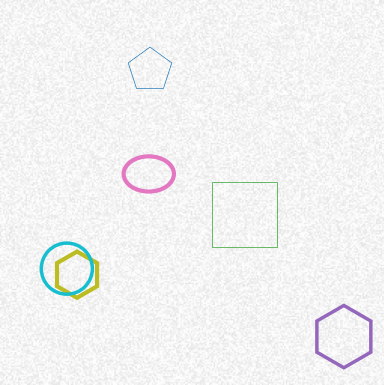[{"shape": "pentagon", "thickness": 0.5, "radius": 0.3, "center": [0.39, 0.818]}, {"shape": "square", "thickness": 0.5, "radius": 0.42, "center": [0.636, 0.442]}, {"shape": "hexagon", "thickness": 2.5, "radius": 0.4, "center": [0.893, 0.126]}, {"shape": "oval", "thickness": 3, "radius": 0.33, "center": [0.386, 0.548]}, {"shape": "hexagon", "thickness": 3, "radius": 0.3, "center": [0.2, 0.287]}, {"shape": "circle", "thickness": 2.5, "radius": 0.33, "center": [0.174, 0.302]}]